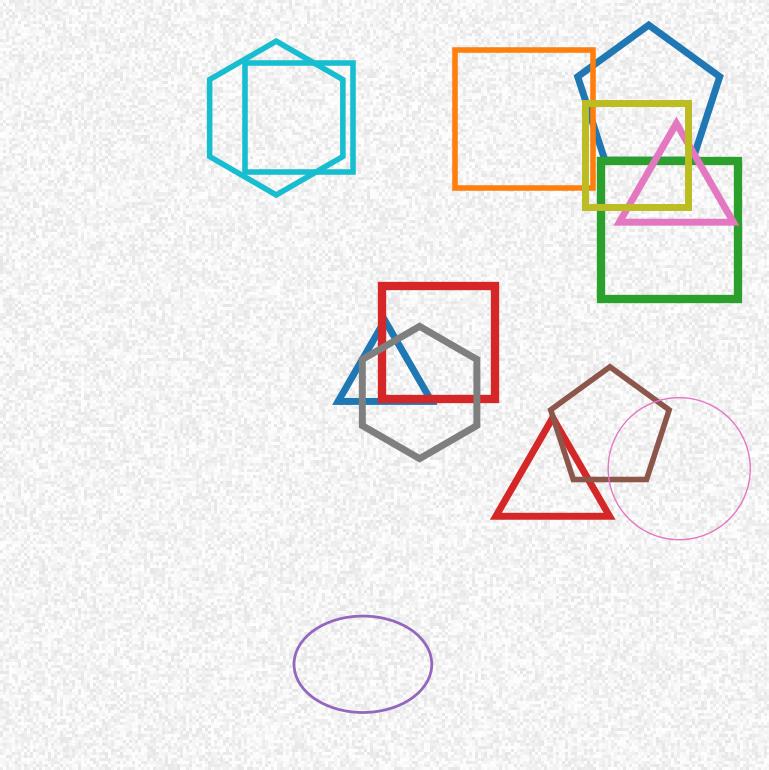[{"shape": "triangle", "thickness": 2.5, "radius": 0.35, "center": [0.5, 0.514]}, {"shape": "pentagon", "thickness": 2.5, "radius": 0.48, "center": [0.843, 0.87]}, {"shape": "square", "thickness": 2, "radius": 0.45, "center": [0.68, 0.845]}, {"shape": "square", "thickness": 3, "radius": 0.45, "center": [0.87, 0.701]}, {"shape": "triangle", "thickness": 2.5, "radius": 0.43, "center": [0.718, 0.372]}, {"shape": "square", "thickness": 3, "radius": 0.37, "center": [0.569, 0.555]}, {"shape": "oval", "thickness": 1, "radius": 0.45, "center": [0.471, 0.137]}, {"shape": "pentagon", "thickness": 2, "radius": 0.4, "center": [0.792, 0.443]}, {"shape": "circle", "thickness": 0.5, "radius": 0.46, "center": [0.882, 0.391]}, {"shape": "triangle", "thickness": 2.5, "radius": 0.43, "center": [0.878, 0.754]}, {"shape": "hexagon", "thickness": 2.5, "radius": 0.43, "center": [0.545, 0.49]}, {"shape": "square", "thickness": 2.5, "radius": 0.34, "center": [0.827, 0.799]}, {"shape": "square", "thickness": 2, "radius": 0.35, "center": [0.388, 0.847]}, {"shape": "hexagon", "thickness": 2, "radius": 0.5, "center": [0.359, 0.847]}]